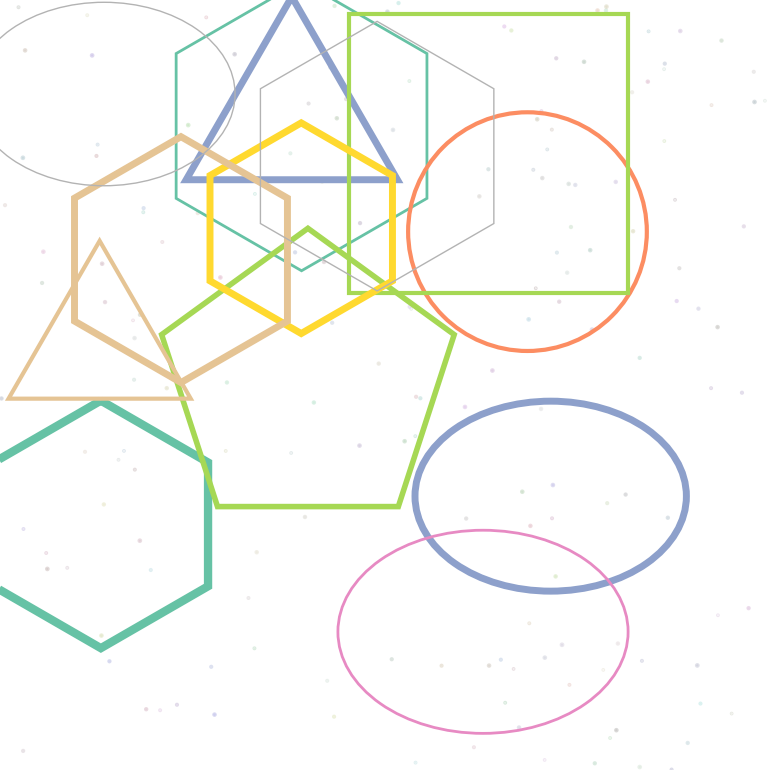[{"shape": "hexagon", "thickness": 3, "radius": 0.8, "center": [0.131, 0.319]}, {"shape": "hexagon", "thickness": 1, "radius": 0.94, "center": [0.392, 0.836]}, {"shape": "circle", "thickness": 1.5, "radius": 0.78, "center": [0.685, 0.699]}, {"shape": "triangle", "thickness": 2.5, "radius": 0.79, "center": [0.379, 0.846]}, {"shape": "oval", "thickness": 2.5, "radius": 0.88, "center": [0.715, 0.356]}, {"shape": "oval", "thickness": 1, "radius": 0.94, "center": [0.627, 0.179]}, {"shape": "square", "thickness": 1.5, "radius": 0.9, "center": [0.635, 0.801]}, {"shape": "pentagon", "thickness": 2, "radius": 1.0, "center": [0.4, 0.504]}, {"shape": "hexagon", "thickness": 2.5, "radius": 0.68, "center": [0.391, 0.704]}, {"shape": "triangle", "thickness": 1.5, "radius": 0.68, "center": [0.129, 0.551]}, {"shape": "hexagon", "thickness": 2.5, "radius": 0.8, "center": [0.235, 0.663]}, {"shape": "oval", "thickness": 0.5, "radius": 0.85, "center": [0.135, 0.878]}, {"shape": "hexagon", "thickness": 0.5, "radius": 0.88, "center": [0.49, 0.797]}]